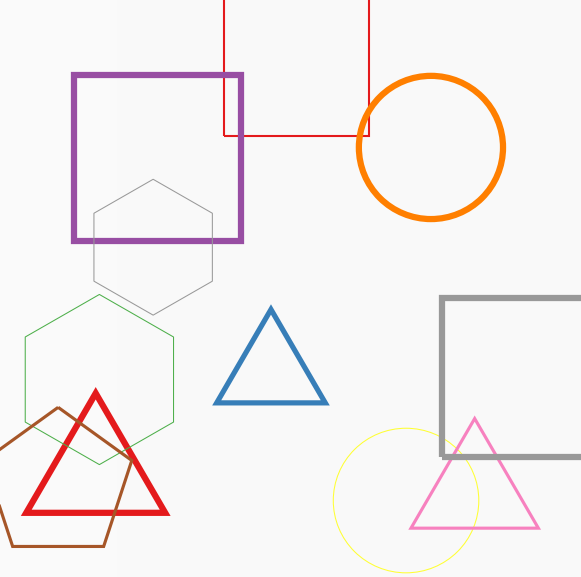[{"shape": "square", "thickness": 1, "radius": 0.62, "center": [0.511, 0.889]}, {"shape": "triangle", "thickness": 3, "radius": 0.69, "center": [0.165, 0.18]}, {"shape": "triangle", "thickness": 2.5, "radius": 0.54, "center": [0.466, 0.355]}, {"shape": "hexagon", "thickness": 0.5, "radius": 0.74, "center": [0.171, 0.342]}, {"shape": "square", "thickness": 3, "radius": 0.72, "center": [0.27, 0.726]}, {"shape": "circle", "thickness": 3, "radius": 0.62, "center": [0.741, 0.744]}, {"shape": "circle", "thickness": 0.5, "radius": 0.63, "center": [0.699, 0.132]}, {"shape": "pentagon", "thickness": 1.5, "radius": 0.67, "center": [0.1, 0.161]}, {"shape": "triangle", "thickness": 1.5, "radius": 0.63, "center": [0.817, 0.148]}, {"shape": "hexagon", "thickness": 0.5, "radius": 0.59, "center": [0.263, 0.571]}, {"shape": "square", "thickness": 3, "radius": 0.69, "center": [0.898, 0.345]}]